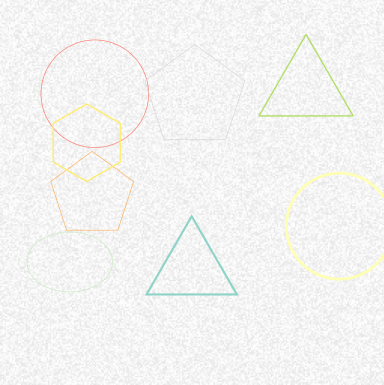[{"shape": "triangle", "thickness": 1.5, "radius": 0.68, "center": [0.498, 0.303]}, {"shape": "circle", "thickness": 2, "radius": 0.69, "center": [0.882, 0.413]}, {"shape": "circle", "thickness": 0.5, "radius": 0.7, "center": [0.246, 0.757]}, {"shape": "pentagon", "thickness": 0.5, "radius": 0.57, "center": [0.24, 0.494]}, {"shape": "triangle", "thickness": 1, "radius": 0.71, "center": [0.795, 0.77]}, {"shape": "pentagon", "thickness": 0.5, "radius": 0.68, "center": [0.506, 0.748]}, {"shape": "oval", "thickness": 0.5, "radius": 0.56, "center": [0.181, 0.32]}, {"shape": "hexagon", "thickness": 1, "radius": 0.5, "center": [0.225, 0.629]}]